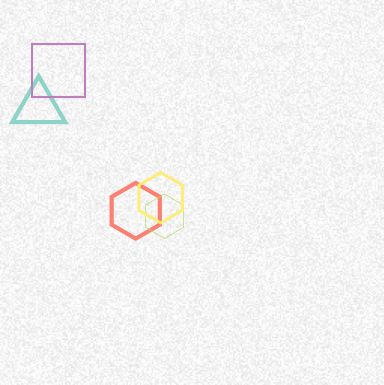[{"shape": "triangle", "thickness": 3, "radius": 0.4, "center": [0.101, 0.723]}, {"shape": "hexagon", "thickness": 3, "radius": 0.36, "center": [0.353, 0.453]}, {"shape": "hexagon", "thickness": 0.5, "radius": 0.29, "center": [0.427, 0.438]}, {"shape": "square", "thickness": 1.5, "radius": 0.35, "center": [0.152, 0.817]}, {"shape": "hexagon", "thickness": 2, "radius": 0.33, "center": [0.417, 0.486]}]